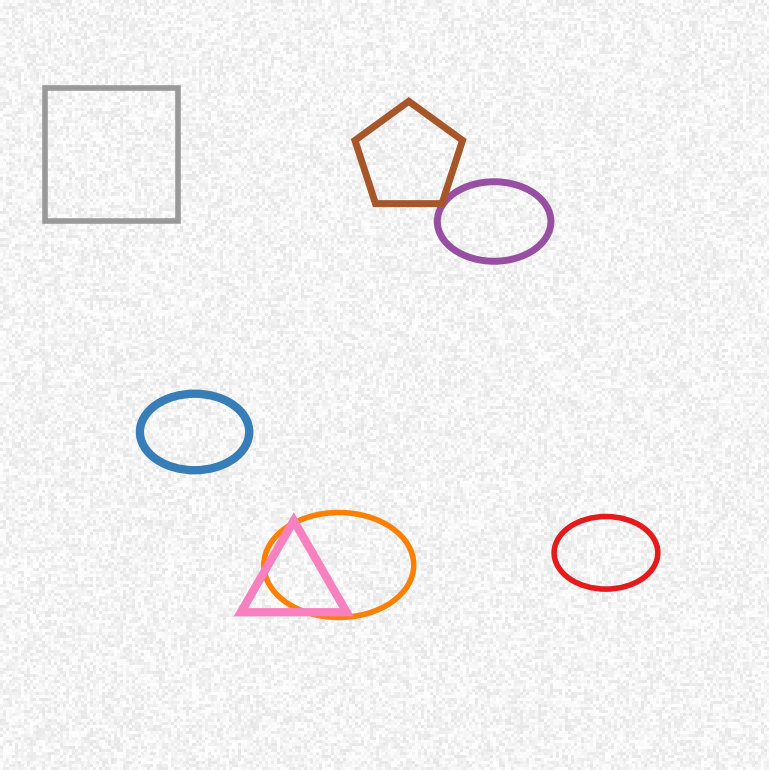[{"shape": "oval", "thickness": 2, "radius": 0.34, "center": [0.787, 0.282]}, {"shape": "oval", "thickness": 3, "radius": 0.35, "center": [0.253, 0.439]}, {"shape": "oval", "thickness": 2.5, "radius": 0.37, "center": [0.642, 0.712]}, {"shape": "oval", "thickness": 2, "radius": 0.49, "center": [0.44, 0.266]}, {"shape": "pentagon", "thickness": 2.5, "radius": 0.37, "center": [0.531, 0.795]}, {"shape": "triangle", "thickness": 3, "radius": 0.4, "center": [0.382, 0.245]}, {"shape": "square", "thickness": 2, "radius": 0.43, "center": [0.145, 0.8]}]